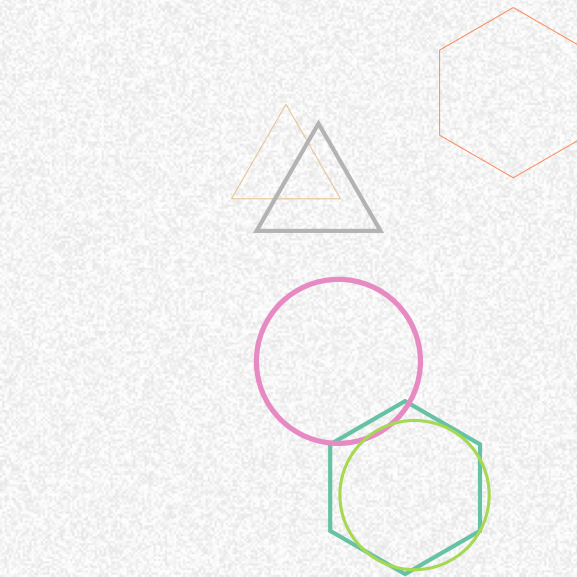[{"shape": "hexagon", "thickness": 2, "radius": 0.75, "center": [0.701, 0.155]}, {"shape": "hexagon", "thickness": 0.5, "radius": 0.74, "center": [0.889, 0.839]}, {"shape": "circle", "thickness": 2.5, "radius": 0.71, "center": [0.586, 0.373]}, {"shape": "circle", "thickness": 1.5, "radius": 0.65, "center": [0.718, 0.142]}, {"shape": "triangle", "thickness": 0.5, "radius": 0.55, "center": [0.495, 0.709]}, {"shape": "triangle", "thickness": 2, "radius": 0.62, "center": [0.552, 0.661]}]